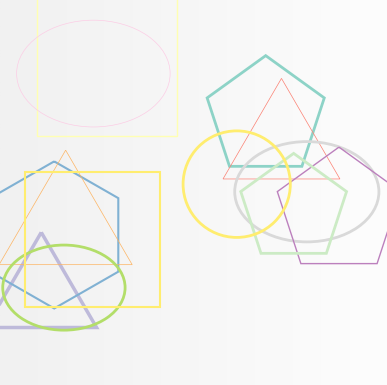[{"shape": "pentagon", "thickness": 2, "radius": 0.79, "center": [0.686, 0.697]}, {"shape": "square", "thickness": 1, "radius": 0.9, "center": [0.277, 0.828]}, {"shape": "triangle", "thickness": 2.5, "radius": 0.82, "center": [0.106, 0.232]}, {"shape": "triangle", "thickness": 0.5, "radius": 0.87, "center": [0.726, 0.622]}, {"shape": "hexagon", "thickness": 1.5, "radius": 0.96, "center": [0.14, 0.39]}, {"shape": "triangle", "thickness": 0.5, "radius": 0.99, "center": [0.169, 0.412]}, {"shape": "oval", "thickness": 2, "radius": 0.79, "center": [0.165, 0.253]}, {"shape": "oval", "thickness": 0.5, "radius": 0.99, "center": [0.241, 0.809]}, {"shape": "oval", "thickness": 2, "radius": 0.93, "center": [0.792, 0.502]}, {"shape": "pentagon", "thickness": 1, "radius": 0.84, "center": [0.875, 0.451]}, {"shape": "pentagon", "thickness": 2, "radius": 0.72, "center": [0.758, 0.458]}, {"shape": "square", "thickness": 1.5, "radius": 0.87, "center": [0.239, 0.378]}, {"shape": "circle", "thickness": 2, "radius": 0.69, "center": [0.611, 0.522]}]